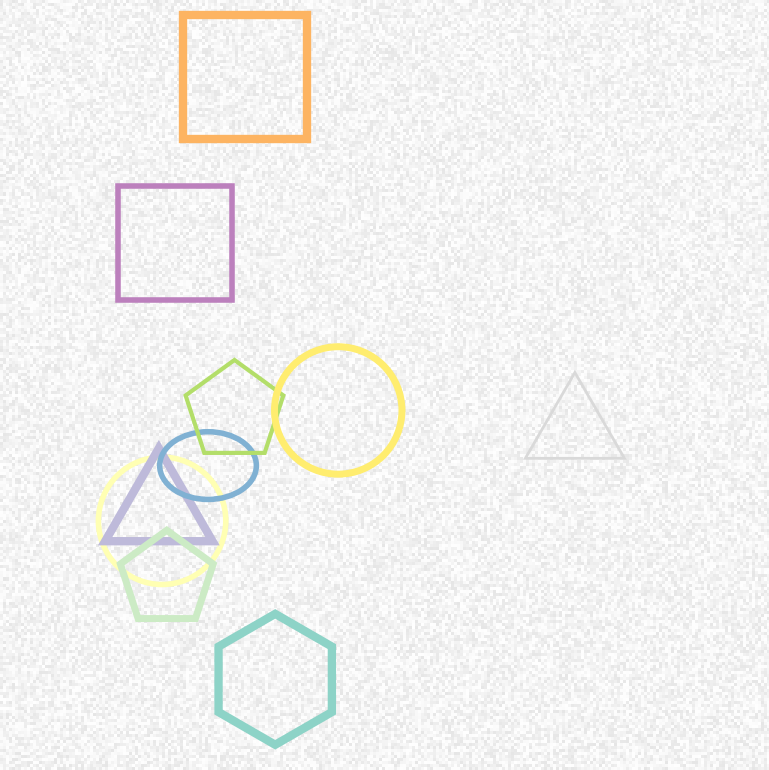[{"shape": "hexagon", "thickness": 3, "radius": 0.42, "center": [0.357, 0.118]}, {"shape": "circle", "thickness": 2, "radius": 0.41, "center": [0.211, 0.324]}, {"shape": "triangle", "thickness": 3, "radius": 0.4, "center": [0.206, 0.337]}, {"shape": "oval", "thickness": 2, "radius": 0.31, "center": [0.27, 0.395]}, {"shape": "square", "thickness": 3, "radius": 0.4, "center": [0.318, 0.9]}, {"shape": "pentagon", "thickness": 1.5, "radius": 0.33, "center": [0.305, 0.466]}, {"shape": "triangle", "thickness": 1, "radius": 0.37, "center": [0.747, 0.442]}, {"shape": "square", "thickness": 2, "radius": 0.37, "center": [0.228, 0.684]}, {"shape": "pentagon", "thickness": 2.5, "radius": 0.32, "center": [0.217, 0.248]}, {"shape": "circle", "thickness": 2.5, "radius": 0.41, "center": [0.439, 0.467]}]